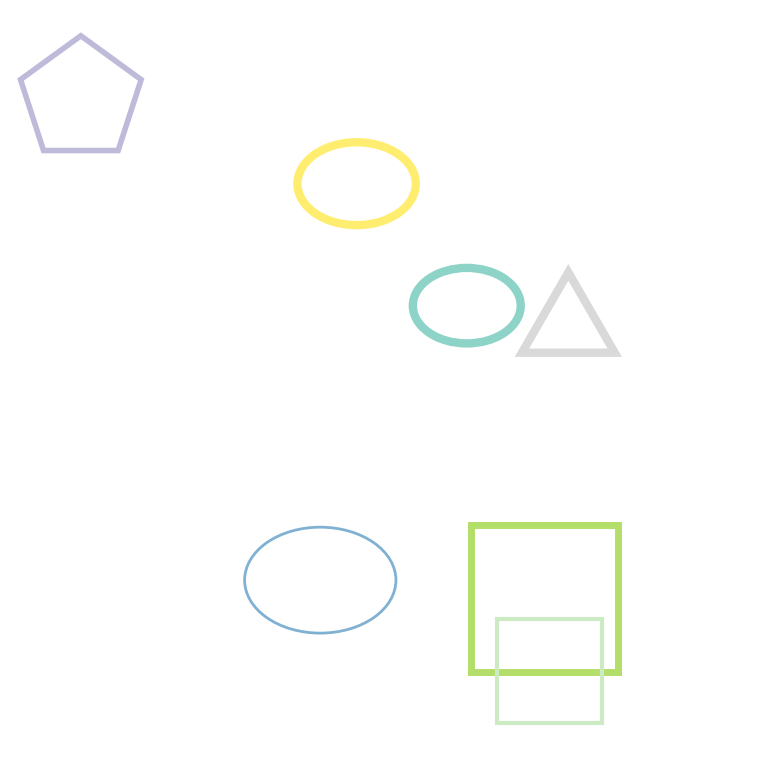[{"shape": "oval", "thickness": 3, "radius": 0.35, "center": [0.606, 0.603]}, {"shape": "pentagon", "thickness": 2, "radius": 0.41, "center": [0.105, 0.871]}, {"shape": "oval", "thickness": 1, "radius": 0.49, "center": [0.416, 0.247]}, {"shape": "square", "thickness": 2.5, "radius": 0.48, "center": [0.707, 0.222]}, {"shape": "triangle", "thickness": 3, "radius": 0.35, "center": [0.738, 0.577]}, {"shape": "square", "thickness": 1.5, "radius": 0.34, "center": [0.714, 0.129]}, {"shape": "oval", "thickness": 3, "radius": 0.38, "center": [0.463, 0.761]}]